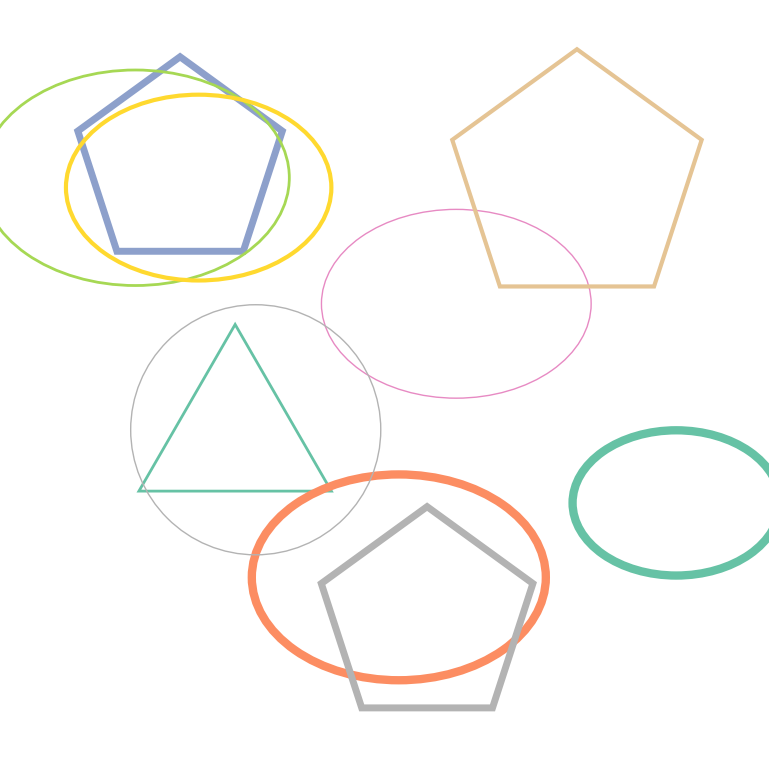[{"shape": "triangle", "thickness": 1, "radius": 0.72, "center": [0.305, 0.434]}, {"shape": "oval", "thickness": 3, "radius": 0.67, "center": [0.878, 0.347]}, {"shape": "oval", "thickness": 3, "radius": 0.95, "center": [0.518, 0.25]}, {"shape": "pentagon", "thickness": 2.5, "radius": 0.7, "center": [0.234, 0.787]}, {"shape": "oval", "thickness": 0.5, "radius": 0.88, "center": [0.593, 0.605]}, {"shape": "oval", "thickness": 1, "radius": 1.0, "center": [0.176, 0.769]}, {"shape": "oval", "thickness": 1.5, "radius": 0.86, "center": [0.258, 0.756]}, {"shape": "pentagon", "thickness": 1.5, "radius": 0.85, "center": [0.749, 0.766]}, {"shape": "pentagon", "thickness": 2.5, "radius": 0.72, "center": [0.555, 0.198]}, {"shape": "circle", "thickness": 0.5, "radius": 0.81, "center": [0.332, 0.442]}]